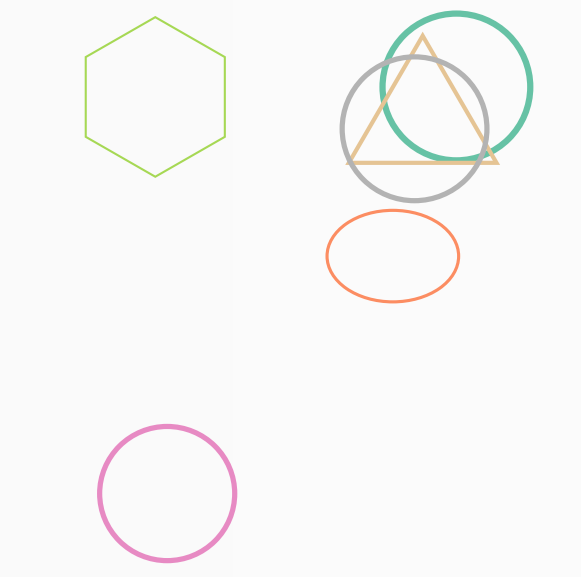[{"shape": "circle", "thickness": 3, "radius": 0.64, "center": [0.785, 0.849]}, {"shape": "oval", "thickness": 1.5, "radius": 0.57, "center": [0.676, 0.556]}, {"shape": "circle", "thickness": 2.5, "radius": 0.58, "center": [0.288, 0.145]}, {"shape": "hexagon", "thickness": 1, "radius": 0.69, "center": [0.267, 0.831]}, {"shape": "triangle", "thickness": 2, "radius": 0.73, "center": [0.727, 0.791]}, {"shape": "circle", "thickness": 2.5, "radius": 0.62, "center": [0.713, 0.776]}]